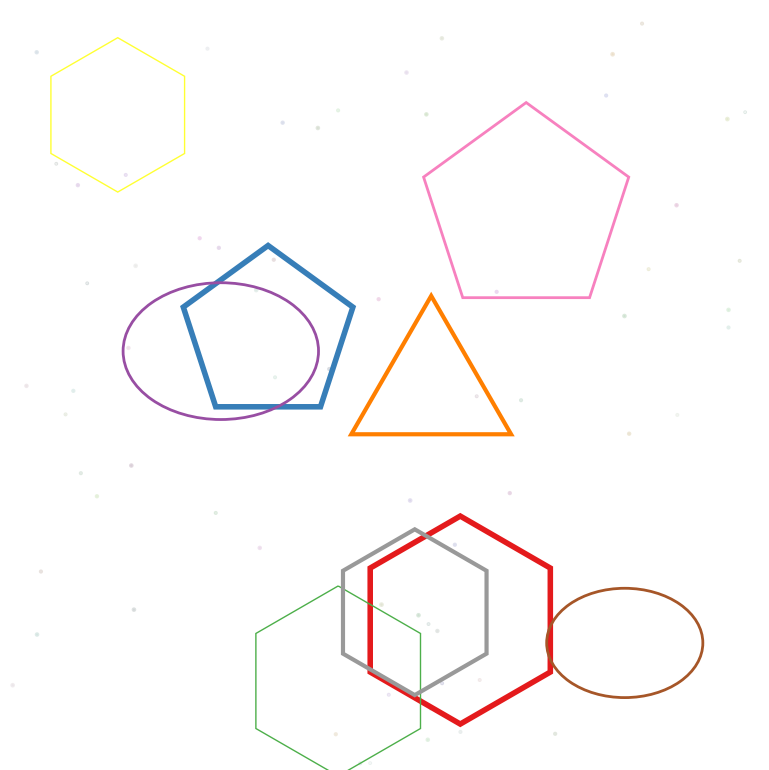[{"shape": "hexagon", "thickness": 2, "radius": 0.68, "center": [0.598, 0.195]}, {"shape": "pentagon", "thickness": 2, "radius": 0.58, "center": [0.348, 0.565]}, {"shape": "hexagon", "thickness": 0.5, "radius": 0.62, "center": [0.439, 0.116]}, {"shape": "oval", "thickness": 1, "radius": 0.63, "center": [0.287, 0.544]}, {"shape": "triangle", "thickness": 1.5, "radius": 0.6, "center": [0.56, 0.496]}, {"shape": "hexagon", "thickness": 0.5, "radius": 0.5, "center": [0.153, 0.851]}, {"shape": "oval", "thickness": 1, "radius": 0.51, "center": [0.811, 0.165]}, {"shape": "pentagon", "thickness": 1, "radius": 0.7, "center": [0.683, 0.727]}, {"shape": "hexagon", "thickness": 1.5, "radius": 0.54, "center": [0.539, 0.205]}]